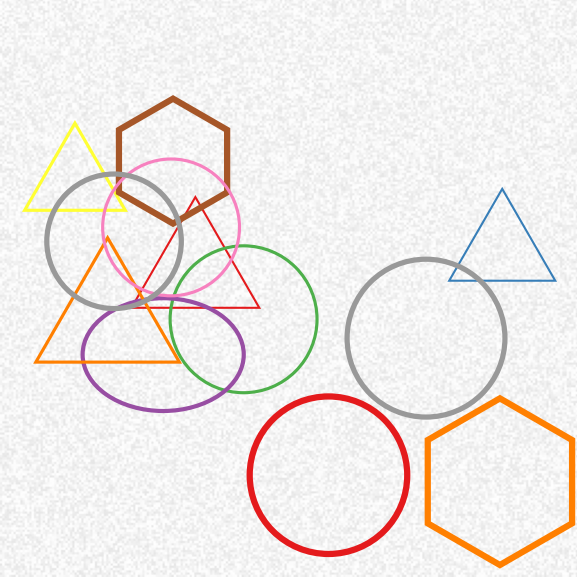[{"shape": "triangle", "thickness": 1, "radius": 0.64, "center": [0.338, 0.53]}, {"shape": "circle", "thickness": 3, "radius": 0.68, "center": [0.569, 0.176]}, {"shape": "triangle", "thickness": 1, "radius": 0.53, "center": [0.87, 0.566]}, {"shape": "circle", "thickness": 1.5, "radius": 0.64, "center": [0.422, 0.446]}, {"shape": "oval", "thickness": 2, "radius": 0.7, "center": [0.283, 0.385]}, {"shape": "triangle", "thickness": 1.5, "radius": 0.72, "center": [0.186, 0.444]}, {"shape": "hexagon", "thickness": 3, "radius": 0.72, "center": [0.866, 0.165]}, {"shape": "triangle", "thickness": 1.5, "radius": 0.5, "center": [0.13, 0.685]}, {"shape": "hexagon", "thickness": 3, "radius": 0.54, "center": [0.3, 0.72]}, {"shape": "circle", "thickness": 1.5, "radius": 0.59, "center": [0.296, 0.605]}, {"shape": "circle", "thickness": 2.5, "radius": 0.58, "center": [0.198, 0.581]}, {"shape": "circle", "thickness": 2.5, "radius": 0.68, "center": [0.738, 0.414]}]